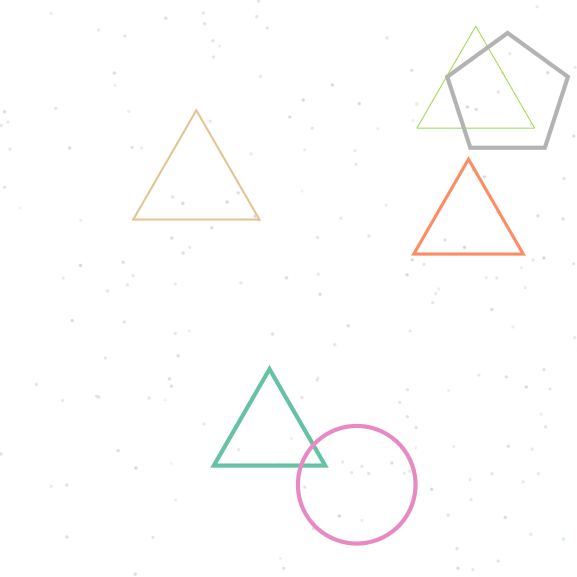[{"shape": "triangle", "thickness": 2, "radius": 0.56, "center": [0.467, 0.249]}, {"shape": "triangle", "thickness": 1.5, "radius": 0.55, "center": [0.811, 0.614]}, {"shape": "circle", "thickness": 2, "radius": 0.51, "center": [0.618, 0.16]}, {"shape": "triangle", "thickness": 0.5, "radius": 0.59, "center": [0.824, 0.836]}, {"shape": "triangle", "thickness": 1, "radius": 0.63, "center": [0.34, 0.682]}, {"shape": "pentagon", "thickness": 2, "radius": 0.55, "center": [0.879, 0.832]}]